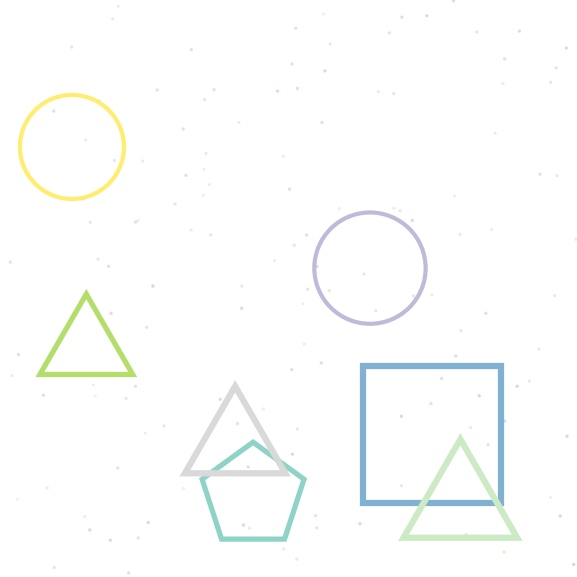[{"shape": "pentagon", "thickness": 2.5, "radius": 0.46, "center": [0.438, 0.141]}, {"shape": "circle", "thickness": 2, "radius": 0.48, "center": [0.641, 0.535]}, {"shape": "square", "thickness": 3, "radius": 0.6, "center": [0.748, 0.247]}, {"shape": "triangle", "thickness": 2.5, "radius": 0.46, "center": [0.149, 0.397]}, {"shape": "triangle", "thickness": 3, "radius": 0.5, "center": [0.407, 0.23]}, {"shape": "triangle", "thickness": 3, "radius": 0.57, "center": [0.797, 0.125]}, {"shape": "circle", "thickness": 2, "radius": 0.45, "center": [0.125, 0.745]}]